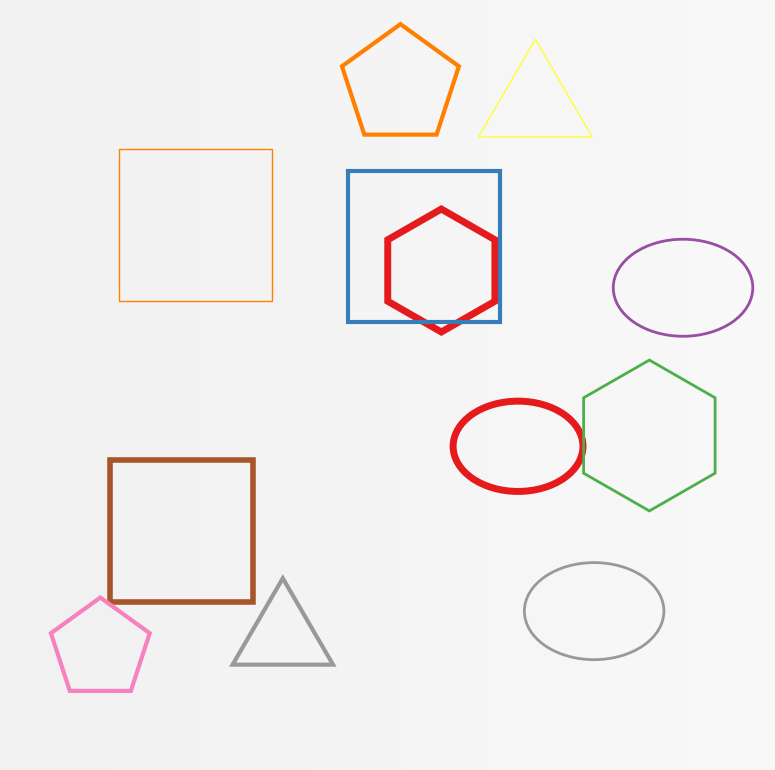[{"shape": "oval", "thickness": 2.5, "radius": 0.42, "center": [0.668, 0.42]}, {"shape": "hexagon", "thickness": 2.5, "radius": 0.4, "center": [0.569, 0.649]}, {"shape": "square", "thickness": 1.5, "radius": 0.49, "center": [0.547, 0.68]}, {"shape": "hexagon", "thickness": 1, "radius": 0.49, "center": [0.838, 0.434]}, {"shape": "oval", "thickness": 1, "radius": 0.45, "center": [0.881, 0.626]}, {"shape": "pentagon", "thickness": 1.5, "radius": 0.4, "center": [0.517, 0.889]}, {"shape": "square", "thickness": 0.5, "radius": 0.49, "center": [0.252, 0.708]}, {"shape": "triangle", "thickness": 0.5, "radius": 0.42, "center": [0.691, 0.864]}, {"shape": "square", "thickness": 2, "radius": 0.46, "center": [0.234, 0.311]}, {"shape": "pentagon", "thickness": 1.5, "radius": 0.34, "center": [0.129, 0.157]}, {"shape": "triangle", "thickness": 1.5, "radius": 0.37, "center": [0.365, 0.174]}, {"shape": "oval", "thickness": 1, "radius": 0.45, "center": [0.767, 0.206]}]